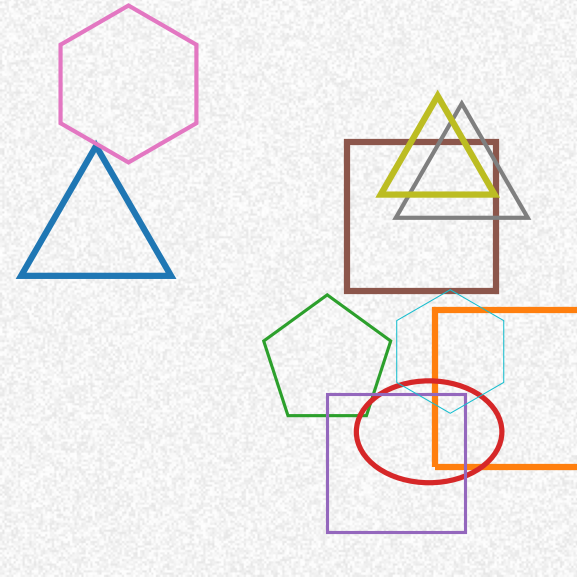[{"shape": "triangle", "thickness": 3, "radius": 0.75, "center": [0.166, 0.596]}, {"shape": "square", "thickness": 3, "radius": 0.68, "center": [0.888, 0.327]}, {"shape": "pentagon", "thickness": 1.5, "radius": 0.58, "center": [0.567, 0.373]}, {"shape": "oval", "thickness": 2.5, "radius": 0.63, "center": [0.743, 0.251]}, {"shape": "square", "thickness": 1.5, "radius": 0.6, "center": [0.685, 0.198]}, {"shape": "square", "thickness": 3, "radius": 0.64, "center": [0.73, 0.624]}, {"shape": "hexagon", "thickness": 2, "radius": 0.68, "center": [0.222, 0.854]}, {"shape": "triangle", "thickness": 2, "radius": 0.66, "center": [0.8, 0.688]}, {"shape": "triangle", "thickness": 3, "radius": 0.57, "center": [0.758, 0.719]}, {"shape": "hexagon", "thickness": 0.5, "radius": 0.53, "center": [0.78, 0.39]}]